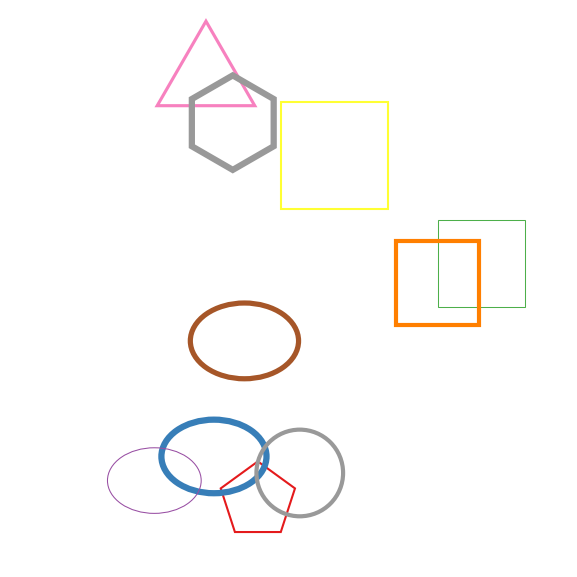[{"shape": "pentagon", "thickness": 1, "radius": 0.34, "center": [0.446, 0.133]}, {"shape": "oval", "thickness": 3, "radius": 0.45, "center": [0.37, 0.209]}, {"shape": "square", "thickness": 0.5, "radius": 0.38, "center": [0.833, 0.542]}, {"shape": "oval", "thickness": 0.5, "radius": 0.41, "center": [0.267, 0.167]}, {"shape": "square", "thickness": 2, "radius": 0.36, "center": [0.757, 0.509]}, {"shape": "square", "thickness": 1, "radius": 0.46, "center": [0.58, 0.73]}, {"shape": "oval", "thickness": 2.5, "radius": 0.47, "center": [0.423, 0.409]}, {"shape": "triangle", "thickness": 1.5, "radius": 0.49, "center": [0.357, 0.865]}, {"shape": "hexagon", "thickness": 3, "radius": 0.41, "center": [0.403, 0.787]}, {"shape": "circle", "thickness": 2, "radius": 0.38, "center": [0.519, 0.18]}]